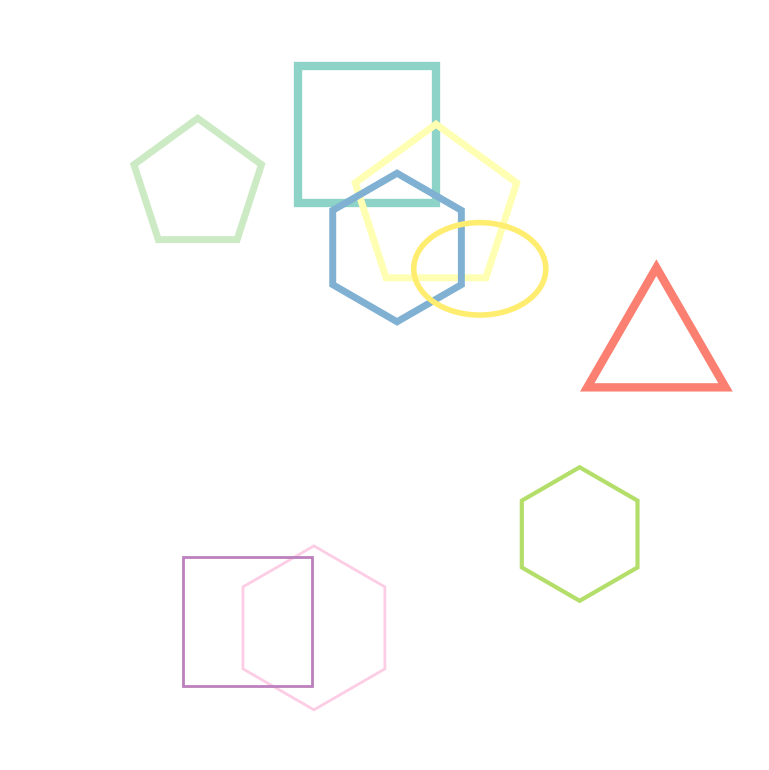[{"shape": "square", "thickness": 3, "radius": 0.45, "center": [0.476, 0.826]}, {"shape": "pentagon", "thickness": 2.5, "radius": 0.55, "center": [0.566, 0.728]}, {"shape": "triangle", "thickness": 3, "radius": 0.52, "center": [0.852, 0.549]}, {"shape": "hexagon", "thickness": 2.5, "radius": 0.48, "center": [0.516, 0.679]}, {"shape": "hexagon", "thickness": 1.5, "radius": 0.43, "center": [0.753, 0.306]}, {"shape": "hexagon", "thickness": 1, "radius": 0.53, "center": [0.408, 0.185]}, {"shape": "square", "thickness": 1, "radius": 0.42, "center": [0.321, 0.193]}, {"shape": "pentagon", "thickness": 2.5, "radius": 0.44, "center": [0.257, 0.759]}, {"shape": "oval", "thickness": 2, "radius": 0.43, "center": [0.623, 0.651]}]